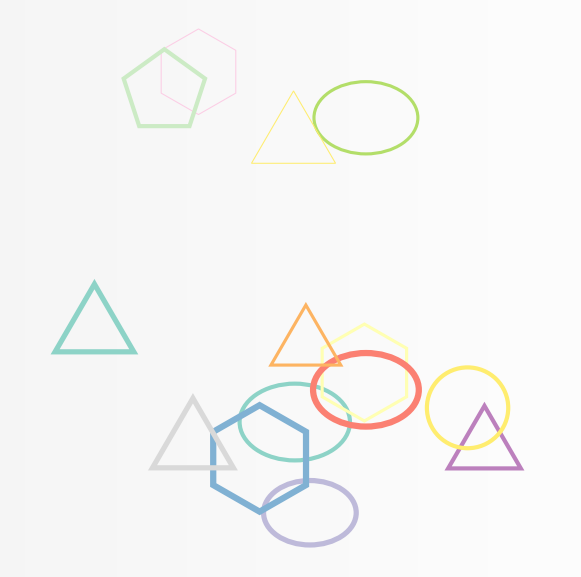[{"shape": "oval", "thickness": 2, "radius": 0.47, "center": [0.507, 0.268]}, {"shape": "triangle", "thickness": 2.5, "radius": 0.39, "center": [0.162, 0.429]}, {"shape": "hexagon", "thickness": 1.5, "radius": 0.42, "center": [0.627, 0.354]}, {"shape": "oval", "thickness": 2.5, "radius": 0.4, "center": [0.533, 0.111]}, {"shape": "oval", "thickness": 3, "radius": 0.45, "center": [0.63, 0.324]}, {"shape": "hexagon", "thickness": 3, "radius": 0.46, "center": [0.447, 0.205]}, {"shape": "triangle", "thickness": 1.5, "radius": 0.35, "center": [0.526, 0.402]}, {"shape": "oval", "thickness": 1.5, "radius": 0.45, "center": [0.63, 0.795]}, {"shape": "hexagon", "thickness": 0.5, "radius": 0.37, "center": [0.341, 0.875]}, {"shape": "triangle", "thickness": 2.5, "radius": 0.4, "center": [0.332, 0.229]}, {"shape": "triangle", "thickness": 2, "radius": 0.36, "center": [0.833, 0.224]}, {"shape": "pentagon", "thickness": 2, "radius": 0.37, "center": [0.283, 0.84]}, {"shape": "triangle", "thickness": 0.5, "radius": 0.42, "center": [0.505, 0.758]}, {"shape": "circle", "thickness": 2, "radius": 0.35, "center": [0.804, 0.293]}]